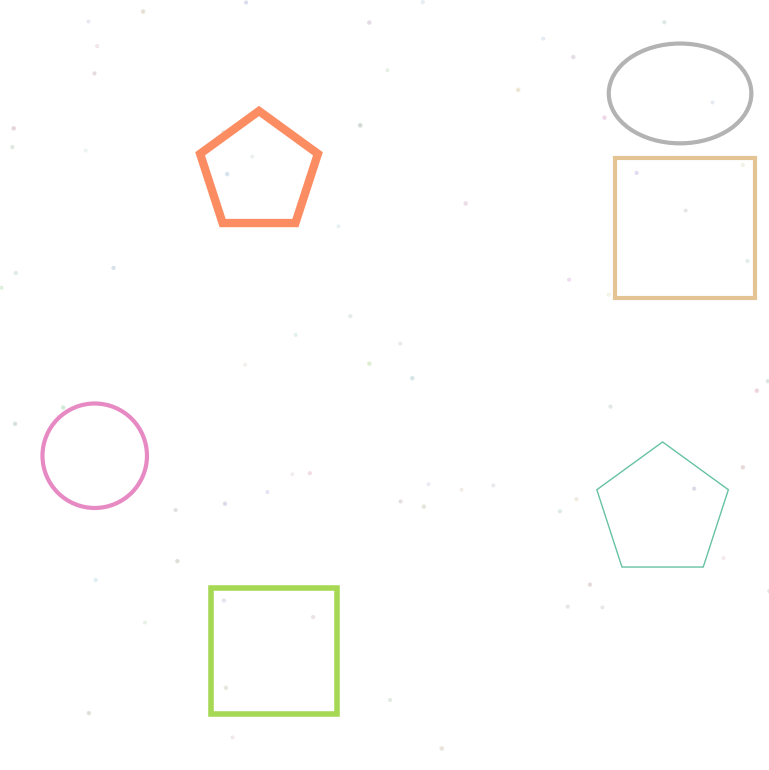[{"shape": "pentagon", "thickness": 0.5, "radius": 0.45, "center": [0.861, 0.336]}, {"shape": "pentagon", "thickness": 3, "radius": 0.4, "center": [0.336, 0.775]}, {"shape": "circle", "thickness": 1.5, "radius": 0.34, "center": [0.123, 0.408]}, {"shape": "square", "thickness": 2, "radius": 0.41, "center": [0.356, 0.155]}, {"shape": "square", "thickness": 1.5, "radius": 0.45, "center": [0.889, 0.703]}, {"shape": "oval", "thickness": 1.5, "radius": 0.46, "center": [0.883, 0.879]}]